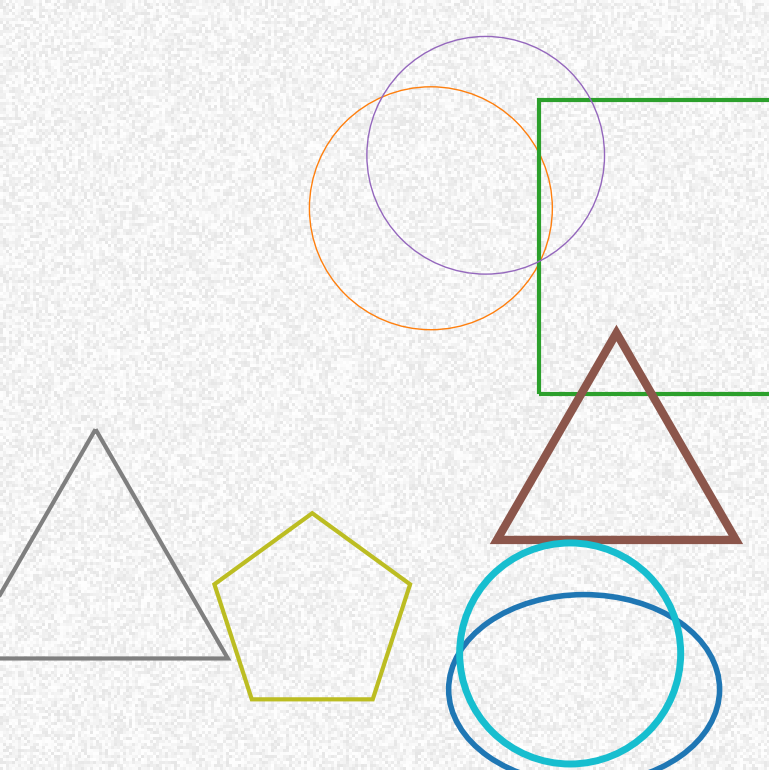[{"shape": "oval", "thickness": 2, "radius": 0.88, "center": [0.759, 0.105]}, {"shape": "circle", "thickness": 0.5, "radius": 0.79, "center": [0.56, 0.73]}, {"shape": "square", "thickness": 1.5, "radius": 0.95, "center": [0.89, 0.679]}, {"shape": "circle", "thickness": 0.5, "radius": 0.77, "center": [0.631, 0.798]}, {"shape": "triangle", "thickness": 3, "radius": 0.9, "center": [0.801, 0.388]}, {"shape": "triangle", "thickness": 1.5, "radius": 0.99, "center": [0.124, 0.244]}, {"shape": "pentagon", "thickness": 1.5, "radius": 0.67, "center": [0.406, 0.2]}, {"shape": "circle", "thickness": 2.5, "radius": 0.72, "center": [0.74, 0.151]}]